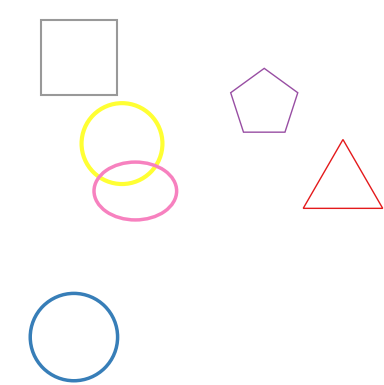[{"shape": "triangle", "thickness": 1, "radius": 0.6, "center": [0.891, 0.518]}, {"shape": "circle", "thickness": 2.5, "radius": 0.57, "center": [0.192, 0.124]}, {"shape": "pentagon", "thickness": 1, "radius": 0.46, "center": [0.686, 0.731]}, {"shape": "circle", "thickness": 3, "radius": 0.53, "center": [0.317, 0.627]}, {"shape": "oval", "thickness": 2.5, "radius": 0.54, "center": [0.351, 0.504]}, {"shape": "square", "thickness": 1.5, "radius": 0.49, "center": [0.205, 0.851]}]